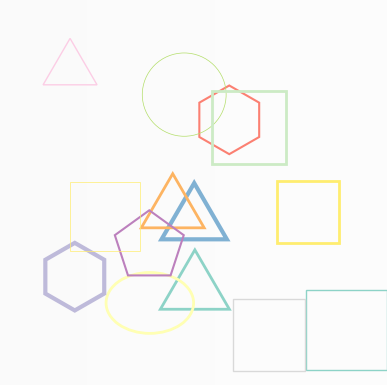[{"shape": "triangle", "thickness": 2, "radius": 0.51, "center": [0.503, 0.248]}, {"shape": "square", "thickness": 1, "radius": 0.52, "center": [0.895, 0.142]}, {"shape": "oval", "thickness": 2, "radius": 0.56, "center": [0.387, 0.213]}, {"shape": "hexagon", "thickness": 3, "radius": 0.44, "center": [0.193, 0.281]}, {"shape": "hexagon", "thickness": 1.5, "radius": 0.45, "center": [0.592, 0.689]}, {"shape": "triangle", "thickness": 3, "radius": 0.49, "center": [0.501, 0.427]}, {"shape": "triangle", "thickness": 2, "radius": 0.47, "center": [0.446, 0.455]}, {"shape": "circle", "thickness": 0.5, "radius": 0.54, "center": [0.475, 0.754]}, {"shape": "triangle", "thickness": 1, "radius": 0.4, "center": [0.181, 0.82]}, {"shape": "square", "thickness": 1, "radius": 0.47, "center": [0.694, 0.131]}, {"shape": "pentagon", "thickness": 1.5, "radius": 0.47, "center": [0.385, 0.36]}, {"shape": "square", "thickness": 2, "radius": 0.48, "center": [0.642, 0.669]}, {"shape": "square", "thickness": 2, "radius": 0.4, "center": [0.794, 0.45]}, {"shape": "square", "thickness": 0.5, "radius": 0.45, "center": [0.272, 0.437]}]